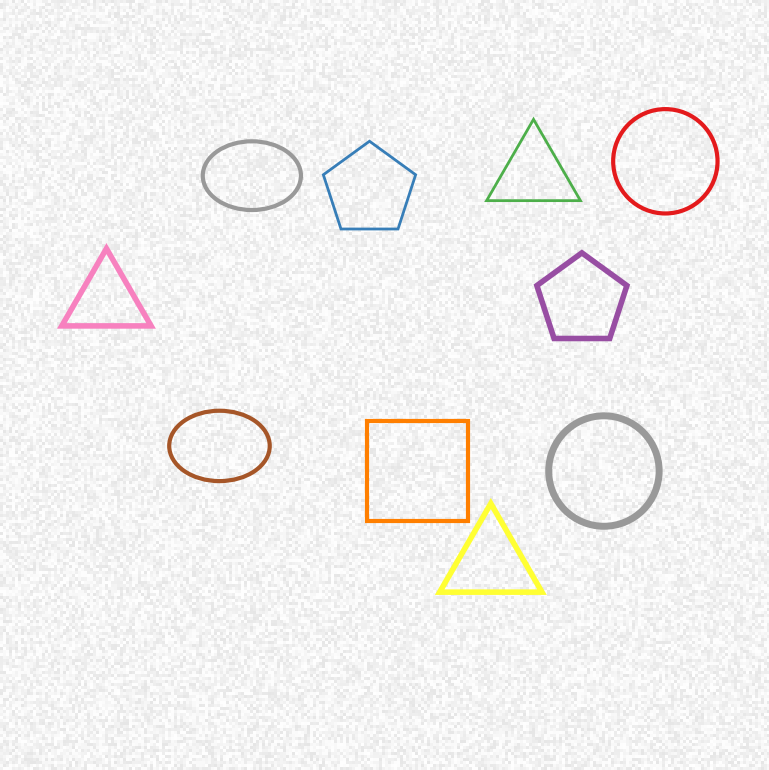[{"shape": "circle", "thickness": 1.5, "radius": 0.34, "center": [0.864, 0.791]}, {"shape": "pentagon", "thickness": 1, "radius": 0.32, "center": [0.48, 0.754]}, {"shape": "triangle", "thickness": 1, "radius": 0.35, "center": [0.693, 0.775]}, {"shape": "pentagon", "thickness": 2, "radius": 0.31, "center": [0.756, 0.61]}, {"shape": "square", "thickness": 1.5, "radius": 0.33, "center": [0.542, 0.388]}, {"shape": "triangle", "thickness": 2, "radius": 0.38, "center": [0.637, 0.269]}, {"shape": "oval", "thickness": 1.5, "radius": 0.33, "center": [0.285, 0.421]}, {"shape": "triangle", "thickness": 2, "radius": 0.33, "center": [0.138, 0.61]}, {"shape": "circle", "thickness": 2.5, "radius": 0.36, "center": [0.784, 0.388]}, {"shape": "oval", "thickness": 1.5, "radius": 0.32, "center": [0.327, 0.772]}]